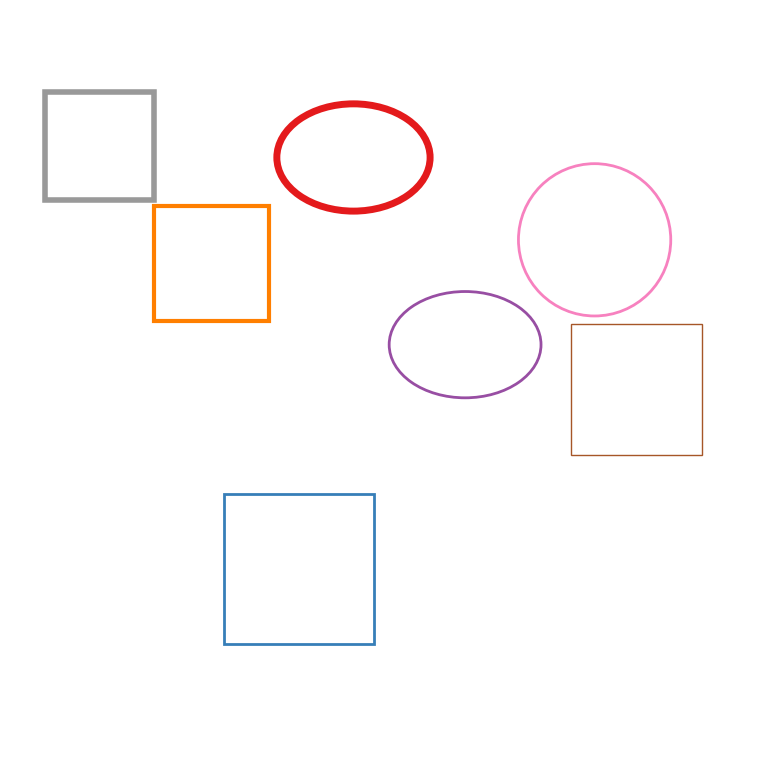[{"shape": "oval", "thickness": 2.5, "radius": 0.5, "center": [0.459, 0.795]}, {"shape": "square", "thickness": 1, "radius": 0.49, "center": [0.388, 0.261]}, {"shape": "oval", "thickness": 1, "radius": 0.49, "center": [0.604, 0.552]}, {"shape": "square", "thickness": 1.5, "radius": 0.37, "center": [0.275, 0.657]}, {"shape": "square", "thickness": 0.5, "radius": 0.43, "center": [0.826, 0.494]}, {"shape": "circle", "thickness": 1, "radius": 0.49, "center": [0.772, 0.689]}, {"shape": "square", "thickness": 2, "radius": 0.35, "center": [0.129, 0.81]}]